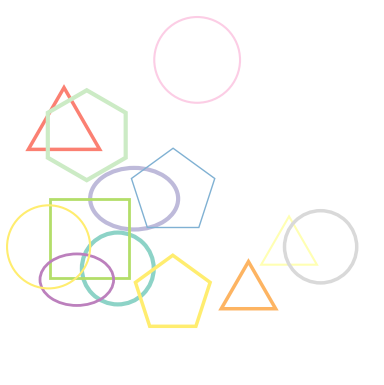[{"shape": "circle", "thickness": 3, "radius": 0.47, "center": [0.306, 0.303]}, {"shape": "triangle", "thickness": 1.5, "radius": 0.42, "center": [0.751, 0.354]}, {"shape": "oval", "thickness": 3, "radius": 0.57, "center": [0.348, 0.484]}, {"shape": "triangle", "thickness": 2.5, "radius": 0.53, "center": [0.166, 0.665]}, {"shape": "pentagon", "thickness": 1, "radius": 0.57, "center": [0.45, 0.501]}, {"shape": "triangle", "thickness": 2.5, "radius": 0.41, "center": [0.645, 0.239]}, {"shape": "square", "thickness": 2, "radius": 0.51, "center": [0.233, 0.381]}, {"shape": "circle", "thickness": 1.5, "radius": 0.56, "center": [0.512, 0.844]}, {"shape": "circle", "thickness": 2.5, "radius": 0.47, "center": [0.833, 0.359]}, {"shape": "oval", "thickness": 2, "radius": 0.48, "center": [0.199, 0.274]}, {"shape": "hexagon", "thickness": 3, "radius": 0.58, "center": [0.225, 0.649]}, {"shape": "pentagon", "thickness": 2.5, "radius": 0.51, "center": [0.449, 0.235]}, {"shape": "circle", "thickness": 1.5, "radius": 0.54, "center": [0.126, 0.359]}]